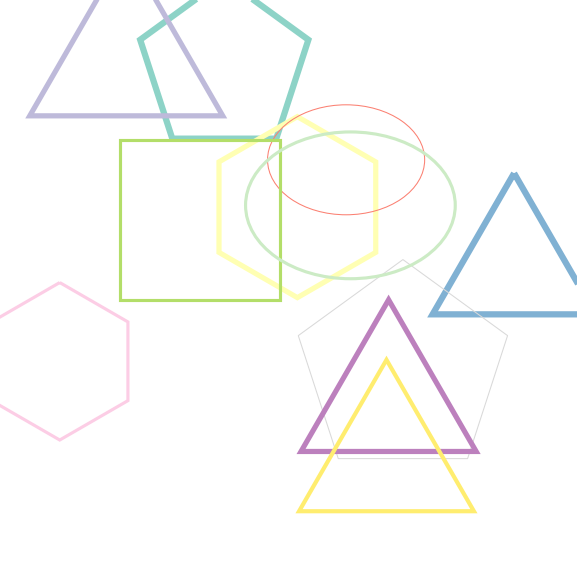[{"shape": "pentagon", "thickness": 3, "radius": 0.77, "center": [0.388, 0.883]}, {"shape": "hexagon", "thickness": 2.5, "radius": 0.78, "center": [0.515, 0.64]}, {"shape": "triangle", "thickness": 2.5, "radius": 0.96, "center": [0.219, 0.895]}, {"shape": "oval", "thickness": 0.5, "radius": 0.68, "center": [0.599, 0.722]}, {"shape": "triangle", "thickness": 3, "radius": 0.81, "center": [0.89, 0.536]}, {"shape": "square", "thickness": 1.5, "radius": 0.69, "center": [0.346, 0.618]}, {"shape": "hexagon", "thickness": 1.5, "radius": 0.68, "center": [0.103, 0.374]}, {"shape": "pentagon", "thickness": 0.5, "radius": 0.95, "center": [0.698, 0.359]}, {"shape": "triangle", "thickness": 2.5, "radius": 0.88, "center": [0.673, 0.305]}, {"shape": "oval", "thickness": 1.5, "radius": 0.91, "center": [0.607, 0.644]}, {"shape": "triangle", "thickness": 2, "radius": 0.87, "center": [0.669, 0.201]}]